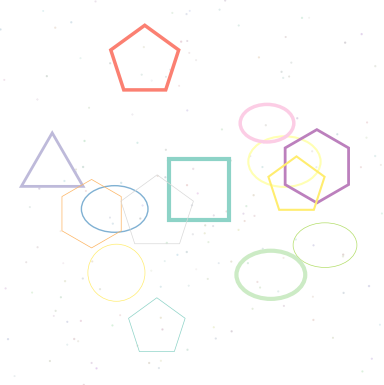[{"shape": "pentagon", "thickness": 0.5, "radius": 0.39, "center": [0.407, 0.149]}, {"shape": "square", "thickness": 3, "radius": 0.4, "center": [0.517, 0.508]}, {"shape": "oval", "thickness": 1.5, "radius": 0.47, "center": [0.739, 0.58]}, {"shape": "triangle", "thickness": 2, "radius": 0.46, "center": [0.136, 0.562]}, {"shape": "pentagon", "thickness": 2.5, "radius": 0.46, "center": [0.376, 0.842]}, {"shape": "oval", "thickness": 1, "radius": 0.43, "center": [0.298, 0.457]}, {"shape": "hexagon", "thickness": 0.5, "radius": 0.44, "center": [0.238, 0.445]}, {"shape": "oval", "thickness": 0.5, "radius": 0.41, "center": [0.844, 0.363]}, {"shape": "oval", "thickness": 2.5, "radius": 0.35, "center": [0.694, 0.68]}, {"shape": "pentagon", "thickness": 0.5, "radius": 0.49, "center": [0.408, 0.447]}, {"shape": "hexagon", "thickness": 2, "radius": 0.48, "center": [0.823, 0.568]}, {"shape": "oval", "thickness": 3, "radius": 0.45, "center": [0.703, 0.286]}, {"shape": "circle", "thickness": 0.5, "radius": 0.37, "center": [0.302, 0.292]}, {"shape": "pentagon", "thickness": 1.5, "radius": 0.38, "center": [0.77, 0.517]}]